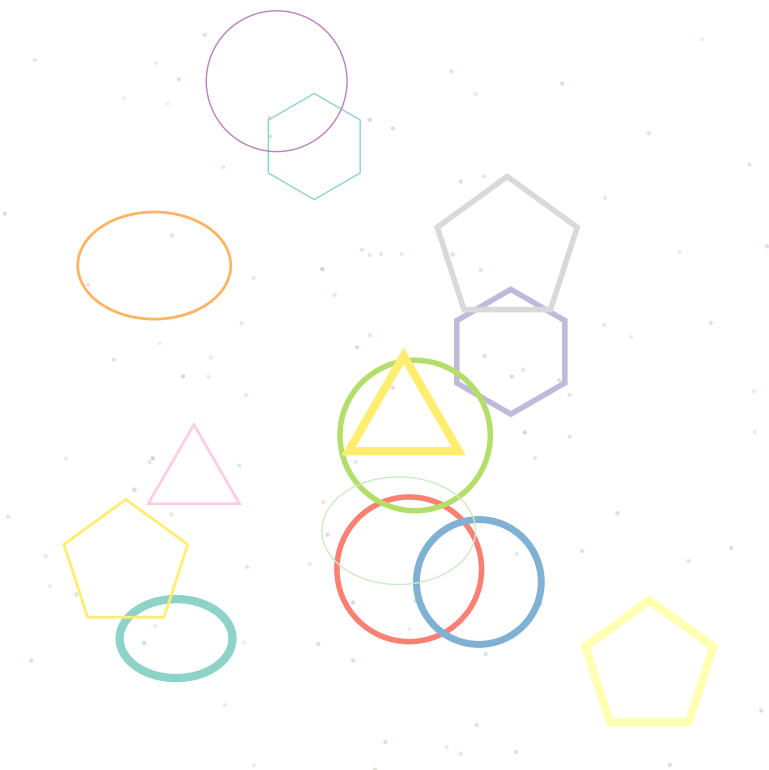[{"shape": "oval", "thickness": 3, "radius": 0.37, "center": [0.229, 0.171]}, {"shape": "hexagon", "thickness": 0.5, "radius": 0.34, "center": [0.408, 0.81]}, {"shape": "pentagon", "thickness": 3, "radius": 0.44, "center": [0.843, 0.133]}, {"shape": "hexagon", "thickness": 2, "radius": 0.41, "center": [0.663, 0.543]}, {"shape": "circle", "thickness": 2, "radius": 0.47, "center": [0.531, 0.261]}, {"shape": "circle", "thickness": 2.5, "radius": 0.41, "center": [0.622, 0.244]}, {"shape": "oval", "thickness": 1, "radius": 0.5, "center": [0.2, 0.655]}, {"shape": "circle", "thickness": 2, "radius": 0.49, "center": [0.539, 0.434]}, {"shape": "triangle", "thickness": 1, "radius": 0.34, "center": [0.252, 0.38]}, {"shape": "pentagon", "thickness": 2, "radius": 0.48, "center": [0.659, 0.675]}, {"shape": "circle", "thickness": 0.5, "radius": 0.46, "center": [0.359, 0.895]}, {"shape": "oval", "thickness": 0.5, "radius": 0.5, "center": [0.518, 0.311]}, {"shape": "triangle", "thickness": 3, "radius": 0.41, "center": [0.524, 0.455]}, {"shape": "pentagon", "thickness": 1, "radius": 0.42, "center": [0.163, 0.267]}]